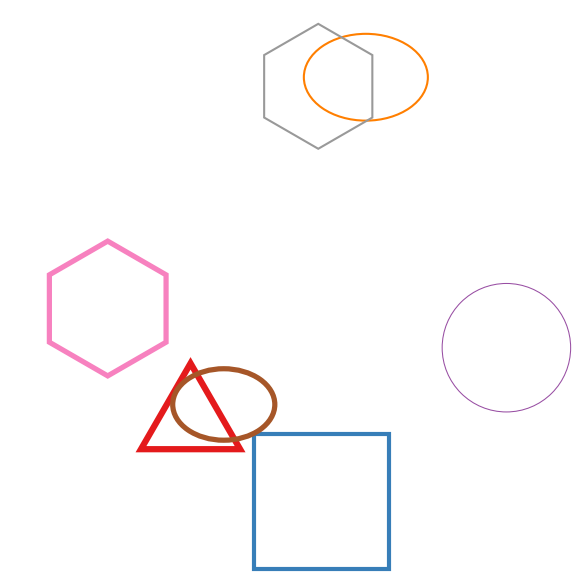[{"shape": "triangle", "thickness": 3, "radius": 0.5, "center": [0.33, 0.271]}, {"shape": "square", "thickness": 2, "radius": 0.58, "center": [0.557, 0.131]}, {"shape": "circle", "thickness": 0.5, "radius": 0.56, "center": [0.877, 0.397]}, {"shape": "oval", "thickness": 1, "radius": 0.54, "center": [0.634, 0.865]}, {"shape": "oval", "thickness": 2.5, "radius": 0.44, "center": [0.387, 0.299]}, {"shape": "hexagon", "thickness": 2.5, "radius": 0.58, "center": [0.187, 0.465]}, {"shape": "hexagon", "thickness": 1, "radius": 0.54, "center": [0.551, 0.85]}]